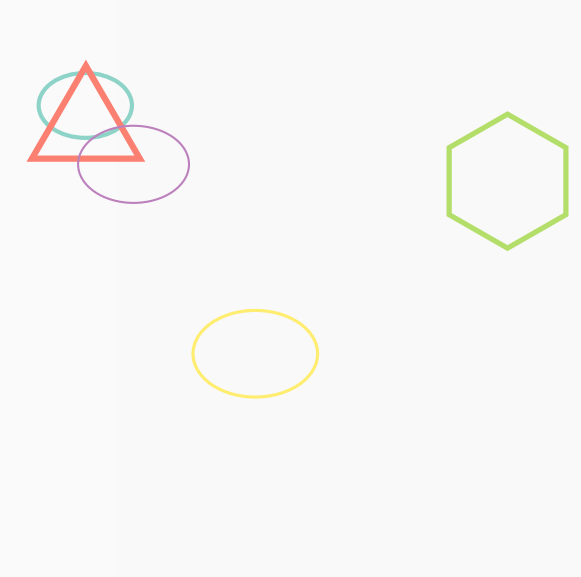[{"shape": "oval", "thickness": 2, "radius": 0.4, "center": [0.147, 0.817]}, {"shape": "triangle", "thickness": 3, "radius": 0.54, "center": [0.148, 0.778]}, {"shape": "hexagon", "thickness": 2.5, "radius": 0.58, "center": [0.873, 0.685]}, {"shape": "oval", "thickness": 1, "radius": 0.48, "center": [0.23, 0.715]}, {"shape": "oval", "thickness": 1.5, "radius": 0.54, "center": [0.439, 0.387]}]